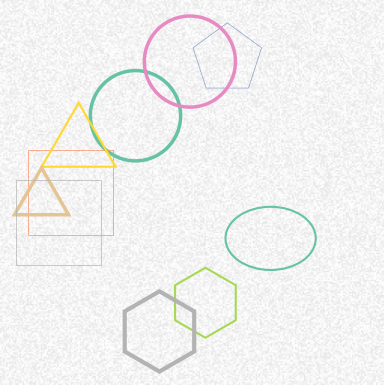[{"shape": "circle", "thickness": 2.5, "radius": 0.59, "center": [0.352, 0.699]}, {"shape": "oval", "thickness": 1.5, "radius": 0.59, "center": [0.703, 0.381]}, {"shape": "square", "thickness": 0.5, "radius": 0.56, "center": [0.183, 0.5]}, {"shape": "pentagon", "thickness": 0.5, "radius": 0.47, "center": [0.59, 0.847]}, {"shape": "circle", "thickness": 2.5, "radius": 0.59, "center": [0.493, 0.84]}, {"shape": "hexagon", "thickness": 1.5, "radius": 0.45, "center": [0.534, 0.214]}, {"shape": "triangle", "thickness": 1.5, "radius": 0.55, "center": [0.204, 0.622]}, {"shape": "triangle", "thickness": 2.5, "radius": 0.41, "center": [0.108, 0.483]}, {"shape": "square", "thickness": 0.5, "radius": 0.55, "center": [0.152, 0.423]}, {"shape": "hexagon", "thickness": 3, "radius": 0.52, "center": [0.414, 0.139]}]